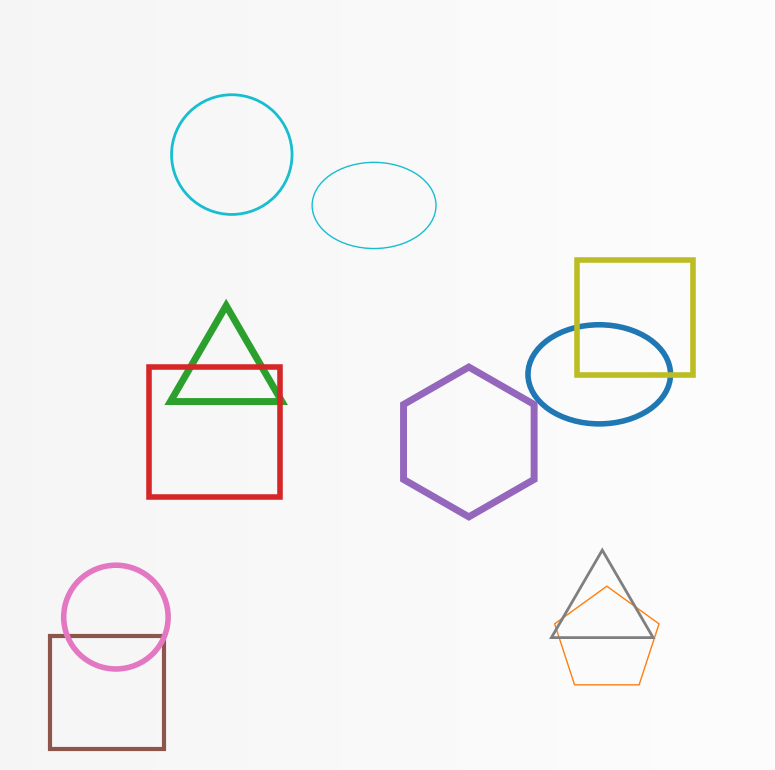[{"shape": "oval", "thickness": 2, "radius": 0.46, "center": [0.773, 0.514]}, {"shape": "pentagon", "thickness": 0.5, "radius": 0.35, "center": [0.783, 0.168]}, {"shape": "triangle", "thickness": 2.5, "radius": 0.42, "center": [0.292, 0.52]}, {"shape": "square", "thickness": 2, "radius": 0.42, "center": [0.277, 0.439]}, {"shape": "hexagon", "thickness": 2.5, "radius": 0.49, "center": [0.605, 0.426]}, {"shape": "square", "thickness": 1.5, "radius": 0.37, "center": [0.138, 0.1]}, {"shape": "circle", "thickness": 2, "radius": 0.34, "center": [0.15, 0.199]}, {"shape": "triangle", "thickness": 1, "radius": 0.38, "center": [0.777, 0.21]}, {"shape": "square", "thickness": 2, "radius": 0.37, "center": [0.819, 0.587]}, {"shape": "circle", "thickness": 1, "radius": 0.39, "center": [0.299, 0.799]}, {"shape": "oval", "thickness": 0.5, "radius": 0.4, "center": [0.483, 0.733]}]